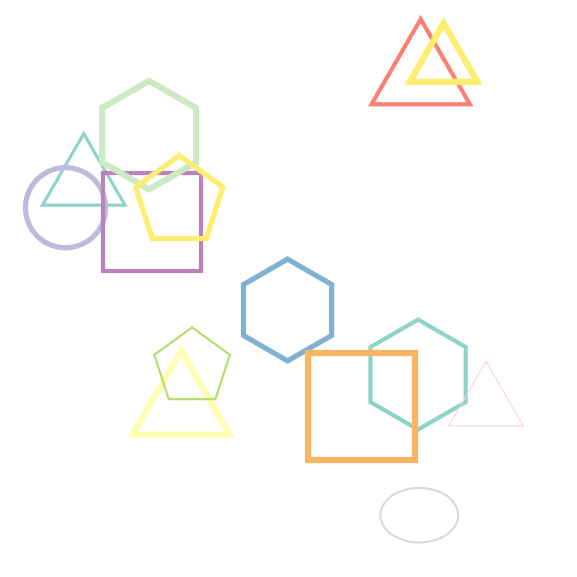[{"shape": "triangle", "thickness": 1.5, "radius": 0.41, "center": [0.145, 0.685]}, {"shape": "hexagon", "thickness": 2, "radius": 0.48, "center": [0.724, 0.351]}, {"shape": "triangle", "thickness": 3, "radius": 0.48, "center": [0.314, 0.295]}, {"shape": "circle", "thickness": 2.5, "radius": 0.35, "center": [0.113, 0.639]}, {"shape": "triangle", "thickness": 2, "radius": 0.49, "center": [0.728, 0.868]}, {"shape": "hexagon", "thickness": 2.5, "radius": 0.44, "center": [0.498, 0.462]}, {"shape": "square", "thickness": 3, "radius": 0.46, "center": [0.626, 0.295]}, {"shape": "pentagon", "thickness": 1, "radius": 0.34, "center": [0.333, 0.364]}, {"shape": "triangle", "thickness": 0.5, "radius": 0.37, "center": [0.842, 0.299]}, {"shape": "oval", "thickness": 1, "radius": 0.34, "center": [0.726, 0.107]}, {"shape": "square", "thickness": 2, "radius": 0.43, "center": [0.263, 0.615]}, {"shape": "hexagon", "thickness": 3, "radius": 0.47, "center": [0.258, 0.765]}, {"shape": "pentagon", "thickness": 2.5, "radius": 0.4, "center": [0.31, 0.65]}, {"shape": "triangle", "thickness": 3, "radius": 0.34, "center": [0.768, 0.891]}]